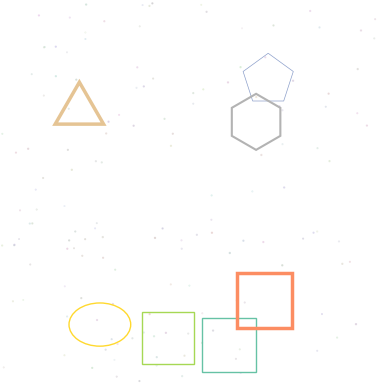[{"shape": "square", "thickness": 1, "radius": 0.35, "center": [0.595, 0.103]}, {"shape": "square", "thickness": 2.5, "radius": 0.36, "center": [0.687, 0.219]}, {"shape": "pentagon", "thickness": 0.5, "radius": 0.34, "center": [0.697, 0.793]}, {"shape": "square", "thickness": 1, "radius": 0.34, "center": [0.436, 0.122]}, {"shape": "oval", "thickness": 1, "radius": 0.4, "center": [0.259, 0.157]}, {"shape": "triangle", "thickness": 2.5, "radius": 0.36, "center": [0.206, 0.714]}, {"shape": "hexagon", "thickness": 1.5, "radius": 0.36, "center": [0.665, 0.684]}]